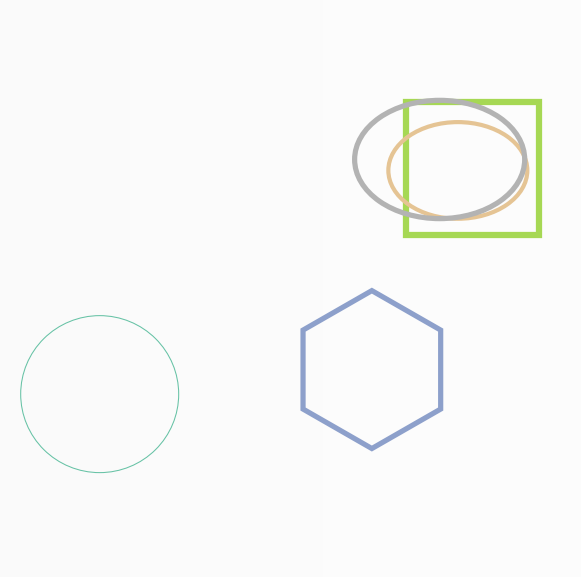[{"shape": "circle", "thickness": 0.5, "radius": 0.68, "center": [0.172, 0.317]}, {"shape": "hexagon", "thickness": 2.5, "radius": 0.68, "center": [0.64, 0.359]}, {"shape": "square", "thickness": 3, "radius": 0.57, "center": [0.812, 0.707]}, {"shape": "oval", "thickness": 2, "radius": 0.6, "center": [0.788, 0.704]}, {"shape": "oval", "thickness": 2.5, "radius": 0.73, "center": [0.756, 0.723]}]